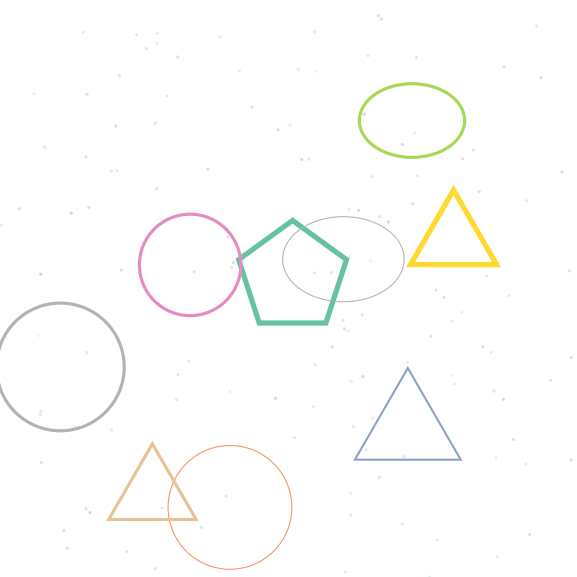[{"shape": "pentagon", "thickness": 2.5, "radius": 0.49, "center": [0.507, 0.519]}, {"shape": "circle", "thickness": 0.5, "radius": 0.54, "center": [0.398, 0.121]}, {"shape": "triangle", "thickness": 1, "radius": 0.53, "center": [0.706, 0.256]}, {"shape": "circle", "thickness": 1.5, "radius": 0.44, "center": [0.329, 0.54]}, {"shape": "oval", "thickness": 1.5, "radius": 0.46, "center": [0.713, 0.79]}, {"shape": "triangle", "thickness": 2.5, "radius": 0.43, "center": [0.785, 0.584]}, {"shape": "triangle", "thickness": 1.5, "radius": 0.44, "center": [0.264, 0.143]}, {"shape": "circle", "thickness": 1.5, "radius": 0.55, "center": [0.105, 0.364]}, {"shape": "oval", "thickness": 0.5, "radius": 0.53, "center": [0.595, 0.55]}]